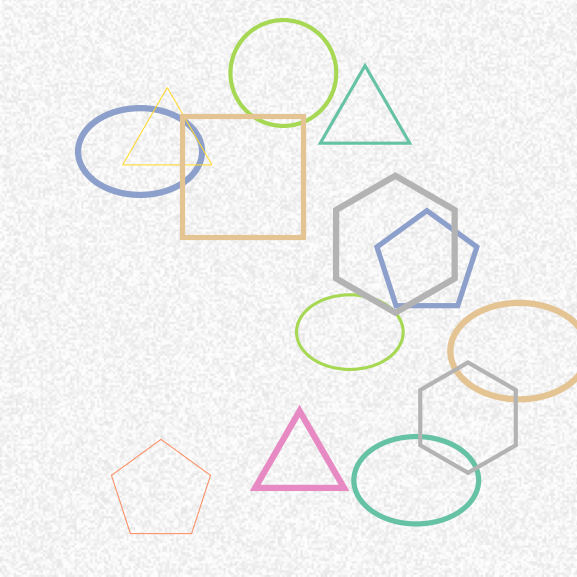[{"shape": "oval", "thickness": 2.5, "radius": 0.54, "center": [0.721, 0.168]}, {"shape": "triangle", "thickness": 1.5, "radius": 0.45, "center": [0.632, 0.796]}, {"shape": "pentagon", "thickness": 0.5, "radius": 0.45, "center": [0.279, 0.148]}, {"shape": "pentagon", "thickness": 2.5, "radius": 0.45, "center": [0.739, 0.543]}, {"shape": "oval", "thickness": 3, "radius": 0.54, "center": [0.243, 0.737]}, {"shape": "triangle", "thickness": 3, "radius": 0.44, "center": [0.519, 0.199]}, {"shape": "oval", "thickness": 1.5, "radius": 0.46, "center": [0.606, 0.424]}, {"shape": "circle", "thickness": 2, "radius": 0.46, "center": [0.491, 0.873]}, {"shape": "triangle", "thickness": 0.5, "radius": 0.45, "center": [0.29, 0.758]}, {"shape": "square", "thickness": 2.5, "radius": 0.52, "center": [0.421, 0.694]}, {"shape": "oval", "thickness": 3, "radius": 0.6, "center": [0.899, 0.391]}, {"shape": "hexagon", "thickness": 3, "radius": 0.59, "center": [0.685, 0.576]}, {"shape": "hexagon", "thickness": 2, "radius": 0.48, "center": [0.81, 0.276]}]